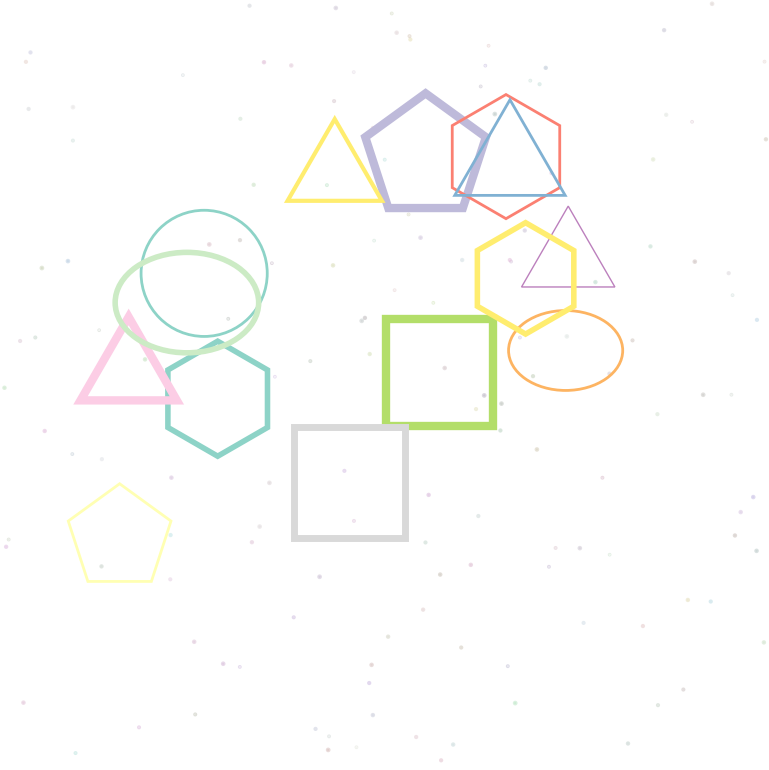[{"shape": "hexagon", "thickness": 2, "radius": 0.37, "center": [0.283, 0.482]}, {"shape": "circle", "thickness": 1, "radius": 0.41, "center": [0.265, 0.645]}, {"shape": "pentagon", "thickness": 1, "radius": 0.35, "center": [0.155, 0.302]}, {"shape": "pentagon", "thickness": 3, "radius": 0.41, "center": [0.553, 0.796]}, {"shape": "hexagon", "thickness": 1, "radius": 0.4, "center": [0.657, 0.797]}, {"shape": "triangle", "thickness": 1, "radius": 0.41, "center": [0.662, 0.788]}, {"shape": "oval", "thickness": 1, "radius": 0.37, "center": [0.735, 0.545]}, {"shape": "square", "thickness": 3, "radius": 0.35, "center": [0.571, 0.517]}, {"shape": "triangle", "thickness": 3, "radius": 0.36, "center": [0.167, 0.516]}, {"shape": "square", "thickness": 2.5, "radius": 0.36, "center": [0.454, 0.374]}, {"shape": "triangle", "thickness": 0.5, "radius": 0.35, "center": [0.738, 0.662]}, {"shape": "oval", "thickness": 2, "radius": 0.47, "center": [0.243, 0.607]}, {"shape": "hexagon", "thickness": 2, "radius": 0.36, "center": [0.683, 0.638]}, {"shape": "triangle", "thickness": 1.5, "radius": 0.35, "center": [0.435, 0.775]}]